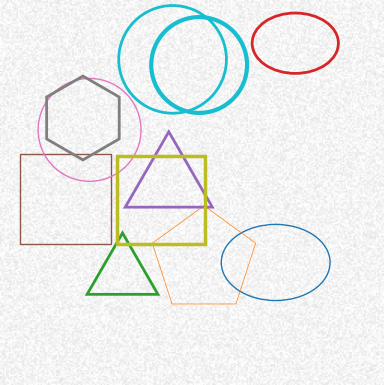[{"shape": "oval", "thickness": 1, "radius": 0.71, "center": [0.716, 0.318]}, {"shape": "pentagon", "thickness": 0.5, "radius": 0.71, "center": [0.53, 0.325]}, {"shape": "triangle", "thickness": 2, "radius": 0.53, "center": [0.318, 0.289]}, {"shape": "oval", "thickness": 2, "radius": 0.56, "center": [0.767, 0.888]}, {"shape": "triangle", "thickness": 2, "radius": 0.65, "center": [0.438, 0.527]}, {"shape": "square", "thickness": 1, "radius": 0.59, "center": [0.17, 0.483]}, {"shape": "circle", "thickness": 1, "radius": 0.67, "center": [0.233, 0.663]}, {"shape": "hexagon", "thickness": 2, "radius": 0.54, "center": [0.215, 0.694]}, {"shape": "square", "thickness": 2.5, "radius": 0.57, "center": [0.417, 0.481]}, {"shape": "circle", "thickness": 2, "radius": 0.7, "center": [0.448, 0.846]}, {"shape": "circle", "thickness": 3, "radius": 0.62, "center": [0.517, 0.831]}]